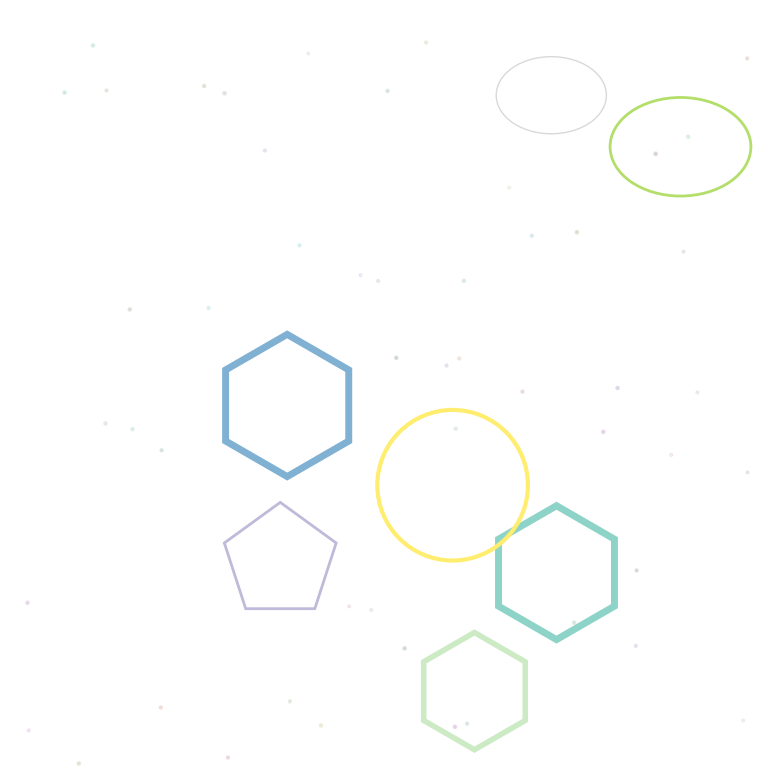[{"shape": "hexagon", "thickness": 2.5, "radius": 0.43, "center": [0.723, 0.256]}, {"shape": "pentagon", "thickness": 1, "radius": 0.38, "center": [0.364, 0.271]}, {"shape": "hexagon", "thickness": 2.5, "radius": 0.46, "center": [0.373, 0.473]}, {"shape": "oval", "thickness": 1, "radius": 0.46, "center": [0.884, 0.809]}, {"shape": "oval", "thickness": 0.5, "radius": 0.36, "center": [0.716, 0.876]}, {"shape": "hexagon", "thickness": 2, "radius": 0.38, "center": [0.616, 0.102]}, {"shape": "circle", "thickness": 1.5, "radius": 0.49, "center": [0.588, 0.37]}]